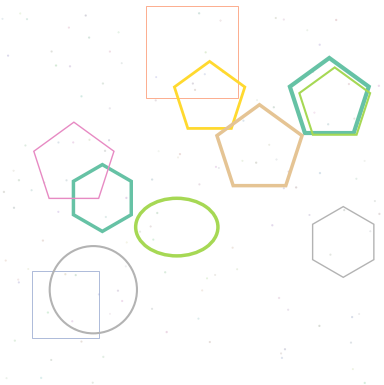[{"shape": "pentagon", "thickness": 3, "radius": 0.54, "center": [0.855, 0.742]}, {"shape": "hexagon", "thickness": 2.5, "radius": 0.43, "center": [0.266, 0.486]}, {"shape": "square", "thickness": 0.5, "radius": 0.6, "center": [0.498, 0.866]}, {"shape": "square", "thickness": 0.5, "radius": 0.44, "center": [0.17, 0.21]}, {"shape": "pentagon", "thickness": 1, "radius": 0.55, "center": [0.192, 0.573]}, {"shape": "pentagon", "thickness": 1.5, "radius": 0.48, "center": [0.869, 0.728]}, {"shape": "oval", "thickness": 2.5, "radius": 0.53, "center": [0.459, 0.41]}, {"shape": "pentagon", "thickness": 2, "radius": 0.48, "center": [0.544, 0.744]}, {"shape": "pentagon", "thickness": 2.5, "radius": 0.58, "center": [0.674, 0.612]}, {"shape": "circle", "thickness": 1.5, "radius": 0.57, "center": [0.242, 0.247]}, {"shape": "hexagon", "thickness": 1, "radius": 0.46, "center": [0.892, 0.372]}]